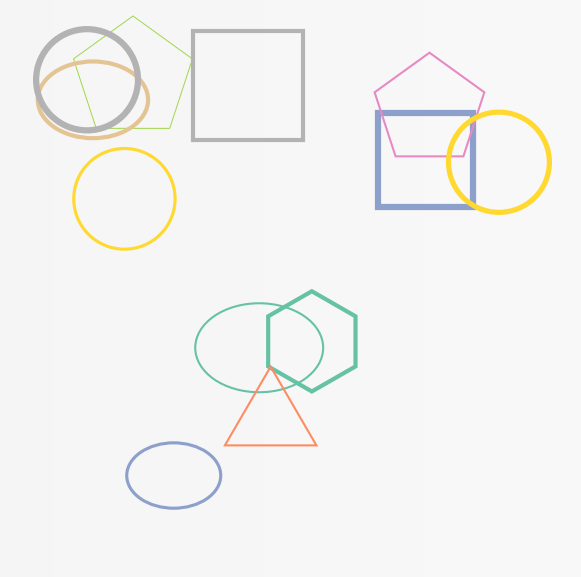[{"shape": "oval", "thickness": 1, "radius": 0.55, "center": [0.446, 0.397]}, {"shape": "hexagon", "thickness": 2, "radius": 0.43, "center": [0.537, 0.408]}, {"shape": "triangle", "thickness": 1, "radius": 0.45, "center": [0.466, 0.273]}, {"shape": "square", "thickness": 3, "radius": 0.4, "center": [0.732, 0.722]}, {"shape": "oval", "thickness": 1.5, "radius": 0.4, "center": [0.299, 0.176]}, {"shape": "pentagon", "thickness": 1, "radius": 0.5, "center": [0.739, 0.809]}, {"shape": "pentagon", "thickness": 0.5, "radius": 0.54, "center": [0.229, 0.864]}, {"shape": "circle", "thickness": 2.5, "radius": 0.43, "center": [0.858, 0.718]}, {"shape": "circle", "thickness": 1.5, "radius": 0.44, "center": [0.214, 0.655]}, {"shape": "oval", "thickness": 2, "radius": 0.47, "center": [0.16, 0.826]}, {"shape": "circle", "thickness": 3, "radius": 0.44, "center": [0.15, 0.861]}, {"shape": "square", "thickness": 2, "radius": 0.47, "center": [0.427, 0.851]}]